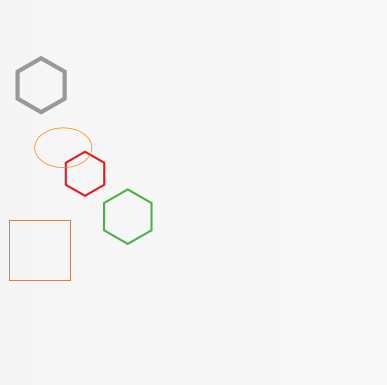[{"shape": "hexagon", "thickness": 1.5, "radius": 0.29, "center": [0.219, 0.549]}, {"shape": "hexagon", "thickness": 1.5, "radius": 0.35, "center": [0.33, 0.437]}, {"shape": "oval", "thickness": 0.5, "radius": 0.37, "center": [0.163, 0.616]}, {"shape": "square", "thickness": 0.5, "radius": 0.39, "center": [0.101, 0.351]}, {"shape": "hexagon", "thickness": 3, "radius": 0.35, "center": [0.106, 0.779]}]